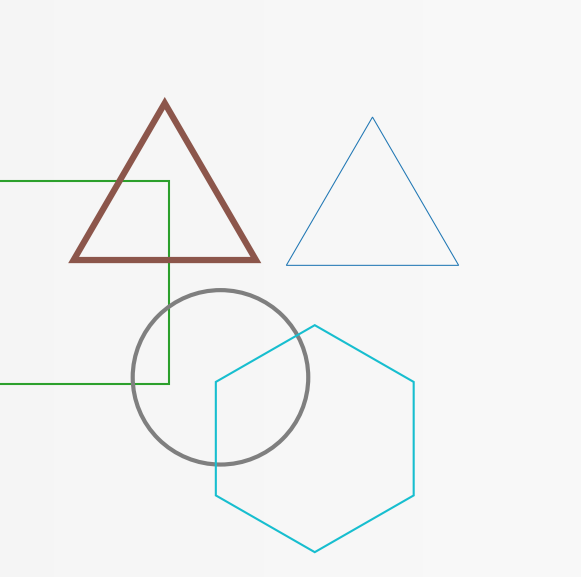[{"shape": "triangle", "thickness": 0.5, "radius": 0.86, "center": [0.641, 0.625]}, {"shape": "square", "thickness": 1, "radius": 0.88, "center": [0.115, 0.511]}, {"shape": "triangle", "thickness": 3, "radius": 0.91, "center": [0.283, 0.639]}, {"shape": "circle", "thickness": 2, "radius": 0.76, "center": [0.379, 0.346]}, {"shape": "hexagon", "thickness": 1, "radius": 0.98, "center": [0.542, 0.24]}]